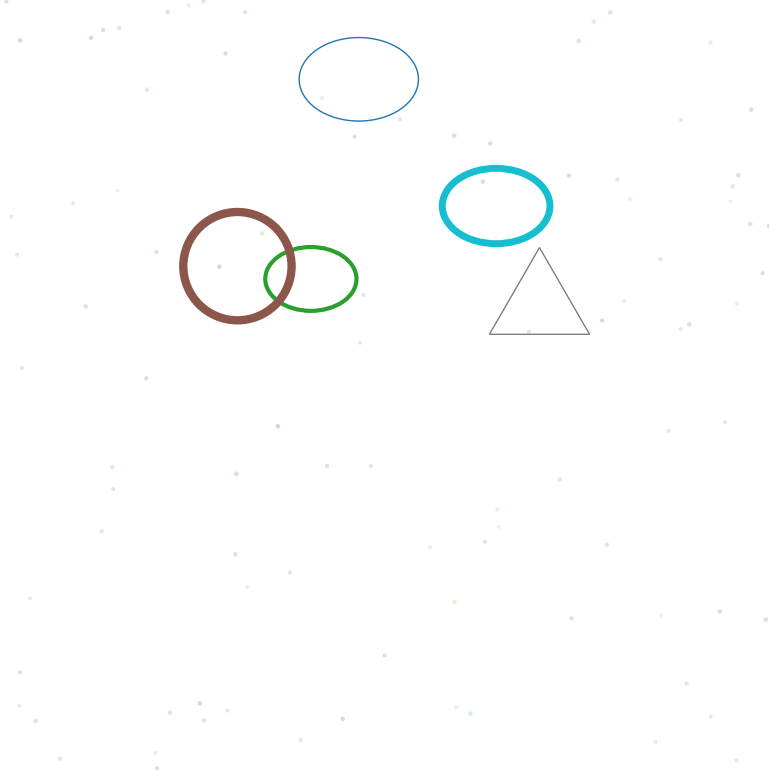[{"shape": "oval", "thickness": 0.5, "radius": 0.39, "center": [0.466, 0.897]}, {"shape": "oval", "thickness": 1.5, "radius": 0.3, "center": [0.404, 0.638]}, {"shape": "circle", "thickness": 3, "radius": 0.35, "center": [0.308, 0.654]}, {"shape": "triangle", "thickness": 0.5, "radius": 0.38, "center": [0.701, 0.603]}, {"shape": "oval", "thickness": 2.5, "radius": 0.35, "center": [0.644, 0.732]}]